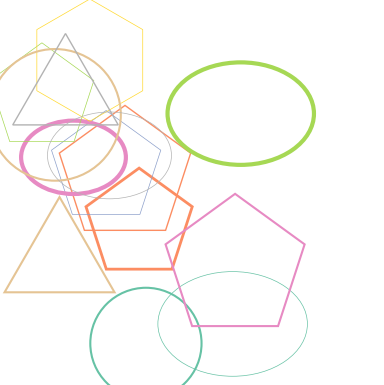[{"shape": "oval", "thickness": 0.5, "radius": 0.97, "center": [0.604, 0.159]}, {"shape": "circle", "thickness": 1.5, "radius": 0.72, "center": [0.379, 0.108]}, {"shape": "pentagon", "thickness": 1, "radius": 0.9, "center": [0.325, 0.547]}, {"shape": "pentagon", "thickness": 2, "radius": 0.73, "center": [0.361, 0.418]}, {"shape": "pentagon", "thickness": 0.5, "radius": 0.75, "center": [0.276, 0.564]}, {"shape": "oval", "thickness": 3, "radius": 0.68, "center": [0.191, 0.591]}, {"shape": "pentagon", "thickness": 1.5, "radius": 0.95, "center": [0.611, 0.307]}, {"shape": "pentagon", "thickness": 0.5, "radius": 0.71, "center": [0.109, 0.747]}, {"shape": "oval", "thickness": 3, "radius": 0.95, "center": [0.625, 0.705]}, {"shape": "hexagon", "thickness": 0.5, "radius": 0.79, "center": [0.233, 0.844]}, {"shape": "triangle", "thickness": 1.5, "radius": 0.82, "center": [0.155, 0.323]}, {"shape": "circle", "thickness": 1.5, "radius": 0.85, "center": [0.143, 0.702]}, {"shape": "oval", "thickness": 0.5, "radius": 0.81, "center": [0.284, 0.596]}, {"shape": "triangle", "thickness": 1, "radius": 0.79, "center": [0.17, 0.755]}]